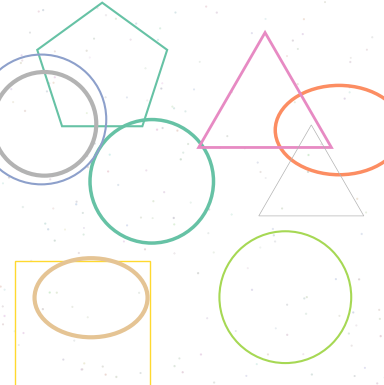[{"shape": "circle", "thickness": 2.5, "radius": 0.8, "center": [0.394, 0.529]}, {"shape": "pentagon", "thickness": 1.5, "radius": 0.89, "center": [0.265, 0.816]}, {"shape": "oval", "thickness": 2.5, "radius": 0.83, "center": [0.881, 0.662]}, {"shape": "circle", "thickness": 1.5, "radius": 0.84, "center": [0.107, 0.69]}, {"shape": "triangle", "thickness": 2, "radius": 0.99, "center": [0.688, 0.716]}, {"shape": "circle", "thickness": 1.5, "radius": 0.86, "center": [0.741, 0.228]}, {"shape": "square", "thickness": 1, "radius": 0.88, "center": [0.215, 0.147]}, {"shape": "oval", "thickness": 3, "radius": 0.73, "center": [0.236, 0.227]}, {"shape": "triangle", "thickness": 0.5, "radius": 0.79, "center": [0.809, 0.518]}, {"shape": "circle", "thickness": 3, "radius": 0.67, "center": [0.115, 0.678]}]